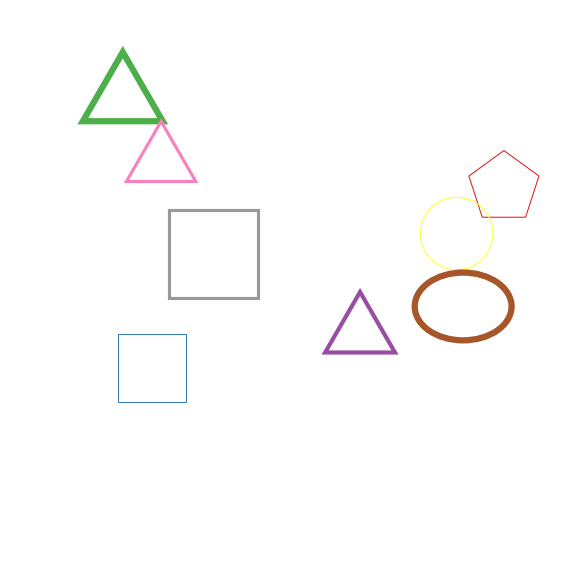[{"shape": "pentagon", "thickness": 0.5, "radius": 0.32, "center": [0.873, 0.675]}, {"shape": "square", "thickness": 0.5, "radius": 0.29, "center": [0.263, 0.362]}, {"shape": "triangle", "thickness": 3, "radius": 0.4, "center": [0.213, 0.829]}, {"shape": "triangle", "thickness": 2, "radius": 0.35, "center": [0.623, 0.424]}, {"shape": "circle", "thickness": 0.5, "radius": 0.31, "center": [0.791, 0.595]}, {"shape": "oval", "thickness": 3, "radius": 0.42, "center": [0.802, 0.468]}, {"shape": "triangle", "thickness": 1.5, "radius": 0.35, "center": [0.279, 0.72]}, {"shape": "square", "thickness": 1.5, "radius": 0.38, "center": [0.369, 0.56]}]